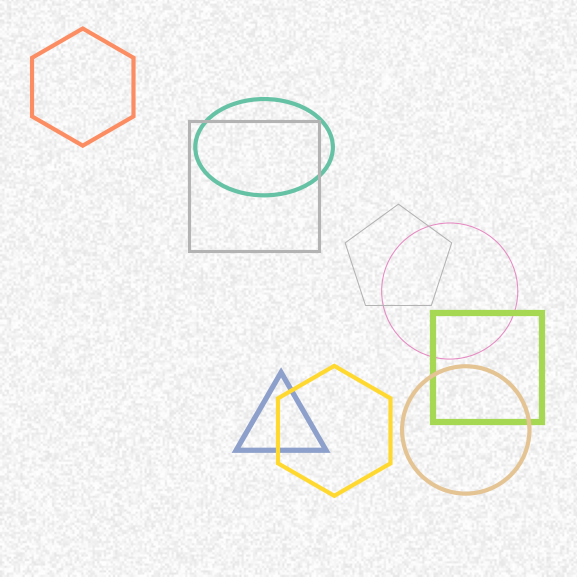[{"shape": "oval", "thickness": 2, "radius": 0.6, "center": [0.457, 0.744]}, {"shape": "hexagon", "thickness": 2, "radius": 0.51, "center": [0.143, 0.848]}, {"shape": "triangle", "thickness": 2.5, "radius": 0.45, "center": [0.487, 0.264]}, {"shape": "circle", "thickness": 0.5, "radius": 0.59, "center": [0.779, 0.495]}, {"shape": "square", "thickness": 3, "radius": 0.47, "center": [0.844, 0.363]}, {"shape": "hexagon", "thickness": 2, "radius": 0.56, "center": [0.579, 0.253]}, {"shape": "circle", "thickness": 2, "radius": 0.55, "center": [0.807, 0.255]}, {"shape": "pentagon", "thickness": 0.5, "radius": 0.48, "center": [0.69, 0.549]}, {"shape": "square", "thickness": 1.5, "radius": 0.56, "center": [0.44, 0.677]}]